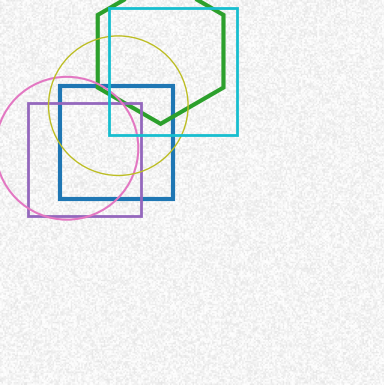[{"shape": "square", "thickness": 3, "radius": 0.74, "center": [0.303, 0.63]}, {"shape": "hexagon", "thickness": 3, "radius": 0.94, "center": [0.417, 0.867]}, {"shape": "square", "thickness": 2, "radius": 0.73, "center": [0.22, 0.586]}, {"shape": "circle", "thickness": 1.5, "radius": 0.93, "center": [0.174, 0.615]}, {"shape": "circle", "thickness": 1, "radius": 0.91, "center": [0.307, 0.725]}, {"shape": "square", "thickness": 2, "radius": 0.83, "center": [0.45, 0.814]}]